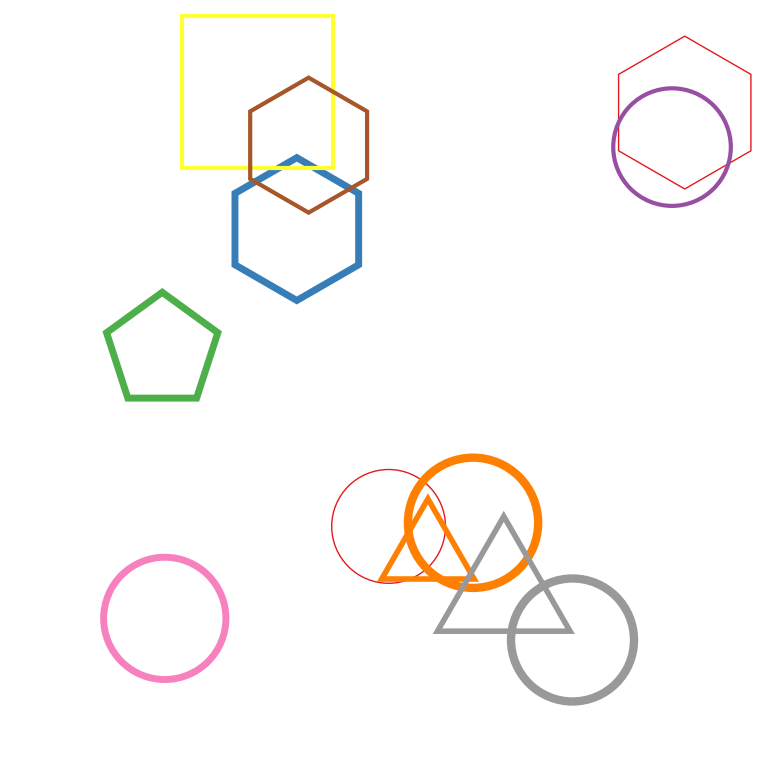[{"shape": "circle", "thickness": 0.5, "radius": 0.37, "center": [0.505, 0.316]}, {"shape": "hexagon", "thickness": 0.5, "radius": 0.5, "center": [0.889, 0.854]}, {"shape": "hexagon", "thickness": 2.5, "radius": 0.46, "center": [0.385, 0.703]}, {"shape": "pentagon", "thickness": 2.5, "radius": 0.38, "center": [0.211, 0.544]}, {"shape": "circle", "thickness": 1.5, "radius": 0.38, "center": [0.873, 0.809]}, {"shape": "circle", "thickness": 3, "radius": 0.42, "center": [0.614, 0.321]}, {"shape": "triangle", "thickness": 2, "radius": 0.35, "center": [0.556, 0.283]}, {"shape": "square", "thickness": 1.5, "radius": 0.49, "center": [0.335, 0.88]}, {"shape": "hexagon", "thickness": 1.5, "radius": 0.44, "center": [0.401, 0.812]}, {"shape": "circle", "thickness": 2.5, "radius": 0.4, "center": [0.214, 0.197]}, {"shape": "triangle", "thickness": 2, "radius": 0.5, "center": [0.654, 0.23]}, {"shape": "circle", "thickness": 3, "radius": 0.4, "center": [0.744, 0.169]}]